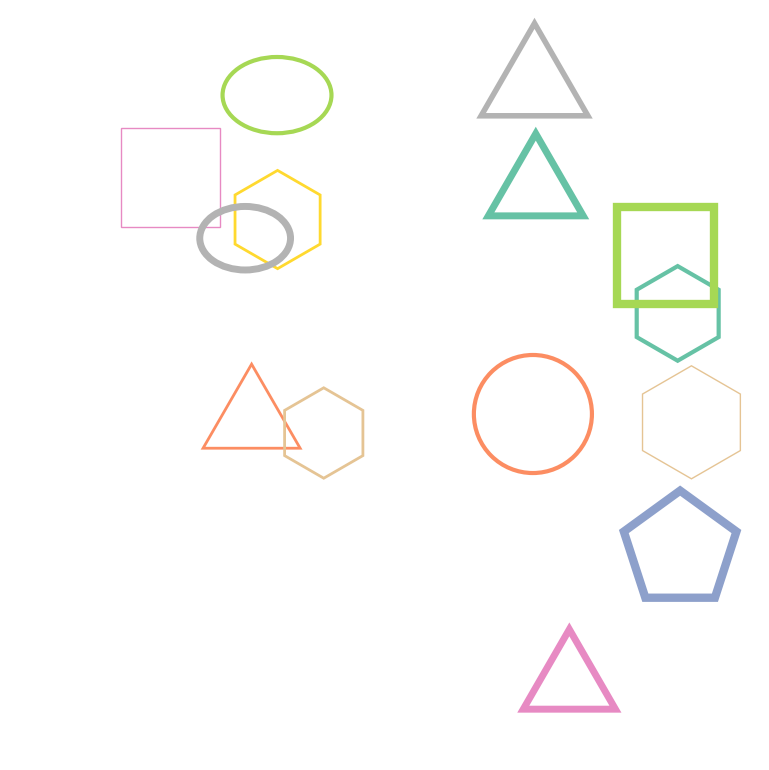[{"shape": "hexagon", "thickness": 1.5, "radius": 0.31, "center": [0.88, 0.593]}, {"shape": "triangle", "thickness": 2.5, "radius": 0.36, "center": [0.696, 0.755]}, {"shape": "triangle", "thickness": 1, "radius": 0.36, "center": [0.327, 0.454]}, {"shape": "circle", "thickness": 1.5, "radius": 0.38, "center": [0.692, 0.462]}, {"shape": "pentagon", "thickness": 3, "radius": 0.38, "center": [0.883, 0.286]}, {"shape": "triangle", "thickness": 2.5, "radius": 0.35, "center": [0.739, 0.114]}, {"shape": "square", "thickness": 0.5, "radius": 0.32, "center": [0.222, 0.769]}, {"shape": "square", "thickness": 3, "radius": 0.32, "center": [0.864, 0.668]}, {"shape": "oval", "thickness": 1.5, "radius": 0.35, "center": [0.36, 0.876]}, {"shape": "hexagon", "thickness": 1, "radius": 0.32, "center": [0.36, 0.715]}, {"shape": "hexagon", "thickness": 0.5, "radius": 0.37, "center": [0.898, 0.452]}, {"shape": "hexagon", "thickness": 1, "radius": 0.29, "center": [0.42, 0.438]}, {"shape": "triangle", "thickness": 2, "radius": 0.4, "center": [0.694, 0.89]}, {"shape": "oval", "thickness": 2.5, "radius": 0.29, "center": [0.318, 0.691]}]